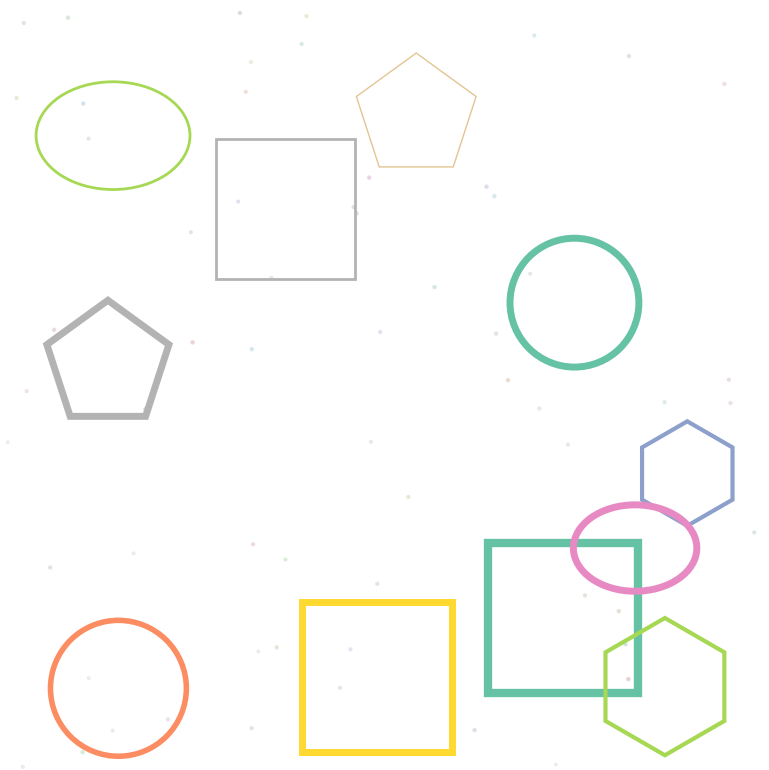[{"shape": "circle", "thickness": 2.5, "radius": 0.42, "center": [0.746, 0.607]}, {"shape": "square", "thickness": 3, "radius": 0.49, "center": [0.731, 0.198]}, {"shape": "circle", "thickness": 2, "radius": 0.44, "center": [0.154, 0.106]}, {"shape": "hexagon", "thickness": 1.5, "radius": 0.34, "center": [0.893, 0.385]}, {"shape": "oval", "thickness": 2.5, "radius": 0.4, "center": [0.825, 0.288]}, {"shape": "oval", "thickness": 1, "radius": 0.5, "center": [0.147, 0.824]}, {"shape": "hexagon", "thickness": 1.5, "radius": 0.45, "center": [0.864, 0.108]}, {"shape": "square", "thickness": 2.5, "radius": 0.49, "center": [0.49, 0.121]}, {"shape": "pentagon", "thickness": 0.5, "radius": 0.41, "center": [0.541, 0.849]}, {"shape": "square", "thickness": 1, "radius": 0.45, "center": [0.371, 0.729]}, {"shape": "pentagon", "thickness": 2.5, "radius": 0.42, "center": [0.14, 0.527]}]